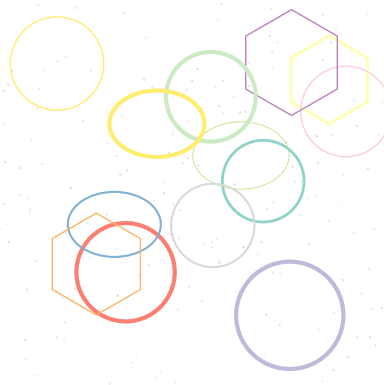[{"shape": "circle", "thickness": 2, "radius": 0.53, "center": [0.684, 0.53]}, {"shape": "hexagon", "thickness": 2, "radius": 0.57, "center": [0.855, 0.793]}, {"shape": "circle", "thickness": 3, "radius": 0.7, "center": [0.753, 0.181]}, {"shape": "circle", "thickness": 3, "radius": 0.64, "center": [0.326, 0.293]}, {"shape": "oval", "thickness": 1.5, "radius": 0.6, "center": [0.297, 0.417]}, {"shape": "hexagon", "thickness": 1, "radius": 0.66, "center": [0.25, 0.314]}, {"shape": "oval", "thickness": 0.5, "radius": 0.63, "center": [0.626, 0.596]}, {"shape": "circle", "thickness": 1, "radius": 0.59, "center": [0.899, 0.71]}, {"shape": "circle", "thickness": 1.5, "radius": 0.54, "center": [0.553, 0.414]}, {"shape": "hexagon", "thickness": 1, "radius": 0.69, "center": [0.757, 0.838]}, {"shape": "circle", "thickness": 3, "radius": 0.58, "center": [0.548, 0.749]}, {"shape": "circle", "thickness": 1, "radius": 0.61, "center": [0.148, 0.835]}, {"shape": "oval", "thickness": 3, "radius": 0.62, "center": [0.408, 0.679]}]